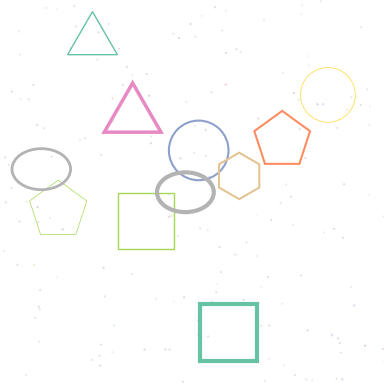[{"shape": "triangle", "thickness": 1, "radius": 0.37, "center": [0.24, 0.895]}, {"shape": "square", "thickness": 3, "radius": 0.37, "center": [0.594, 0.137]}, {"shape": "pentagon", "thickness": 1.5, "radius": 0.38, "center": [0.733, 0.636]}, {"shape": "circle", "thickness": 1.5, "radius": 0.39, "center": [0.516, 0.609]}, {"shape": "triangle", "thickness": 2.5, "radius": 0.43, "center": [0.344, 0.699]}, {"shape": "pentagon", "thickness": 0.5, "radius": 0.39, "center": [0.151, 0.454]}, {"shape": "square", "thickness": 1, "radius": 0.37, "center": [0.379, 0.425]}, {"shape": "circle", "thickness": 0.5, "radius": 0.36, "center": [0.852, 0.754]}, {"shape": "hexagon", "thickness": 1.5, "radius": 0.3, "center": [0.621, 0.543]}, {"shape": "oval", "thickness": 2, "radius": 0.38, "center": [0.107, 0.561]}, {"shape": "oval", "thickness": 3, "radius": 0.37, "center": [0.482, 0.501]}]